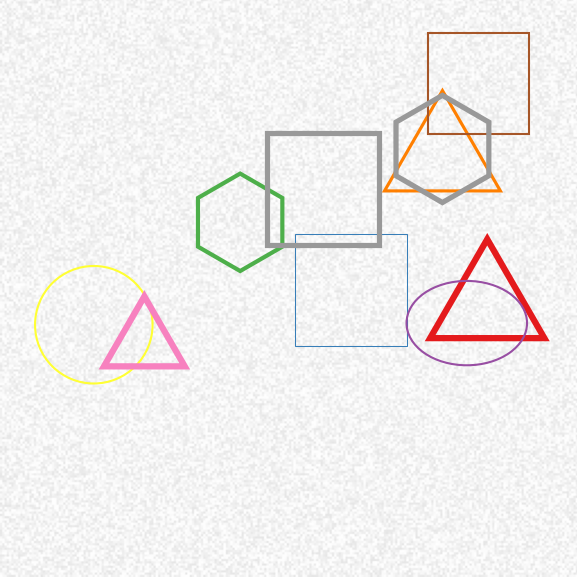[{"shape": "triangle", "thickness": 3, "radius": 0.57, "center": [0.844, 0.471]}, {"shape": "square", "thickness": 0.5, "radius": 0.49, "center": [0.607, 0.498]}, {"shape": "hexagon", "thickness": 2, "radius": 0.42, "center": [0.416, 0.614]}, {"shape": "oval", "thickness": 1, "radius": 0.52, "center": [0.808, 0.44]}, {"shape": "triangle", "thickness": 1.5, "radius": 0.58, "center": [0.766, 0.726]}, {"shape": "circle", "thickness": 1, "radius": 0.51, "center": [0.162, 0.437]}, {"shape": "square", "thickness": 1, "radius": 0.44, "center": [0.828, 0.854]}, {"shape": "triangle", "thickness": 3, "radius": 0.4, "center": [0.25, 0.405]}, {"shape": "square", "thickness": 2.5, "radius": 0.48, "center": [0.559, 0.672]}, {"shape": "hexagon", "thickness": 2.5, "radius": 0.46, "center": [0.766, 0.741]}]